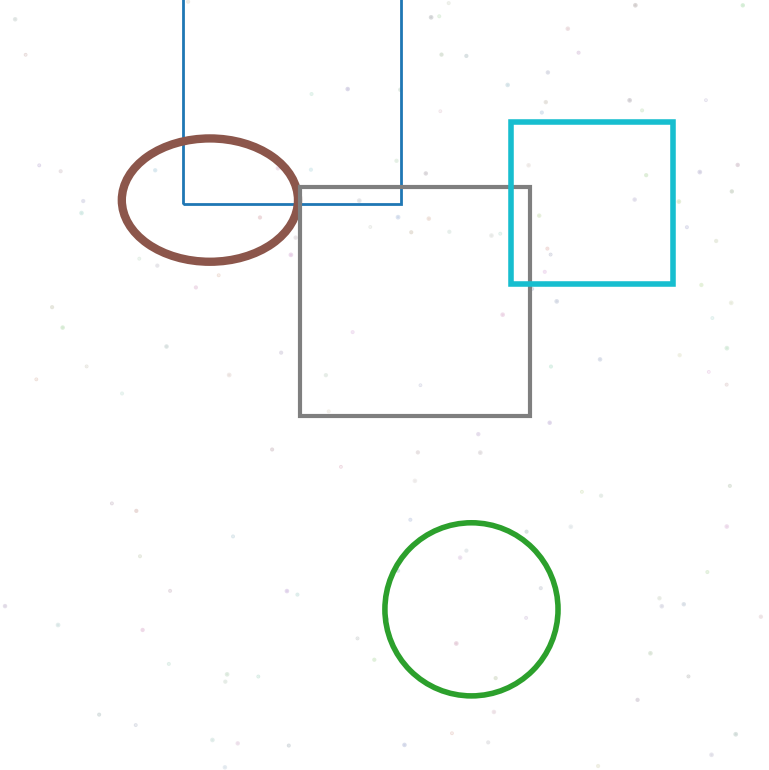[{"shape": "square", "thickness": 1, "radius": 0.71, "center": [0.38, 0.877]}, {"shape": "circle", "thickness": 2, "radius": 0.56, "center": [0.612, 0.209]}, {"shape": "oval", "thickness": 3, "radius": 0.57, "center": [0.273, 0.74]}, {"shape": "square", "thickness": 1.5, "radius": 0.75, "center": [0.539, 0.608]}, {"shape": "square", "thickness": 2, "radius": 0.53, "center": [0.768, 0.737]}]